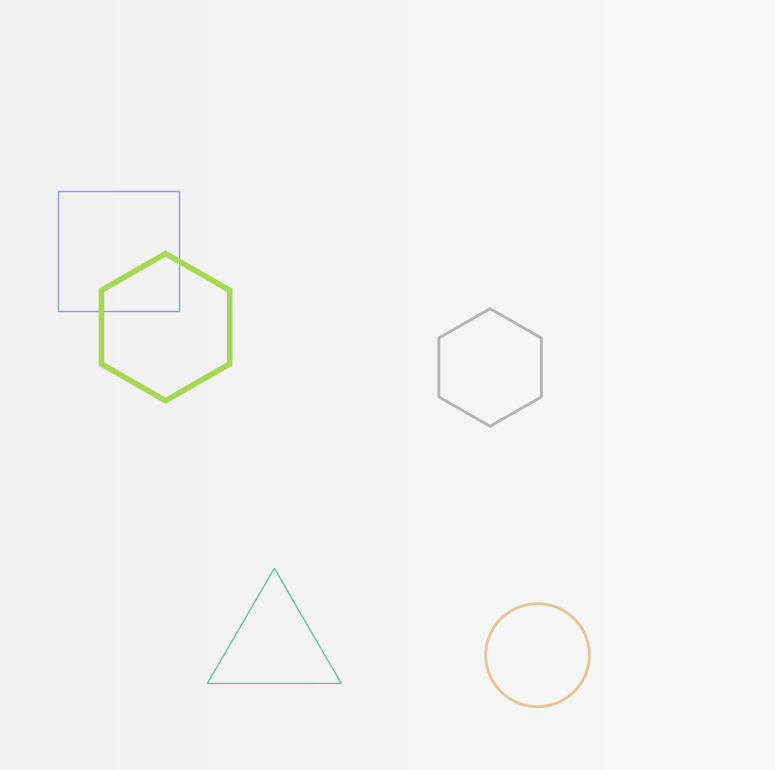[{"shape": "triangle", "thickness": 0.5, "radius": 0.5, "center": [0.354, 0.162]}, {"shape": "square", "thickness": 0.5, "radius": 0.39, "center": [0.153, 0.674]}, {"shape": "hexagon", "thickness": 2, "radius": 0.48, "center": [0.214, 0.575]}, {"shape": "circle", "thickness": 1, "radius": 0.33, "center": [0.694, 0.149]}, {"shape": "hexagon", "thickness": 1, "radius": 0.38, "center": [0.632, 0.523]}]